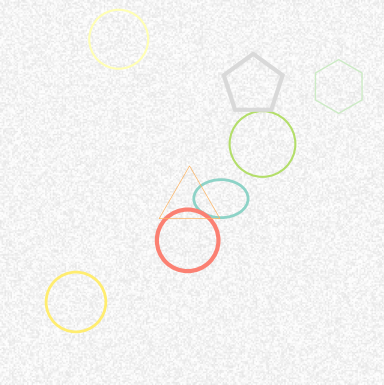[{"shape": "oval", "thickness": 2, "radius": 0.35, "center": [0.574, 0.484]}, {"shape": "circle", "thickness": 1.5, "radius": 0.38, "center": [0.308, 0.898]}, {"shape": "circle", "thickness": 3, "radius": 0.4, "center": [0.487, 0.376]}, {"shape": "triangle", "thickness": 0.5, "radius": 0.46, "center": [0.492, 0.478]}, {"shape": "circle", "thickness": 1.5, "radius": 0.43, "center": [0.682, 0.626]}, {"shape": "pentagon", "thickness": 3, "radius": 0.4, "center": [0.658, 0.78]}, {"shape": "hexagon", "thickness": 1, "radius": 0.35, "center": [0.88, 0.775]}, {"shape": "circle", "thickness": 2, "radius": 0.39, "center": [0.197, 0.216]}]